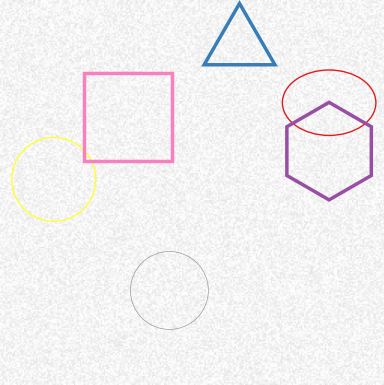[{"shape": "oval", "thickness": 1, "radius": 0.61, "center": [0.855, 0.733]}, {"shape": "triangle", "thickness": 2.5, "radius": 0.53, "center": [0.622, 0.885]}, {"shape": "hexagon", "thickness": 2.5, "radius": 0.63, "center": [0.855, 0.607]}, {"shape": "circle", "thickness": 1, "radius": 0.54, "center": [0.14, 0.534]}, {"shape": "square", "thickness": 2.5, "radius": 0.57, "center": [0.332, 0.697]}, {"shape": "circle", "thickness": 0.5, "radius": 0.51, "center": [0.44, 0.246]}]